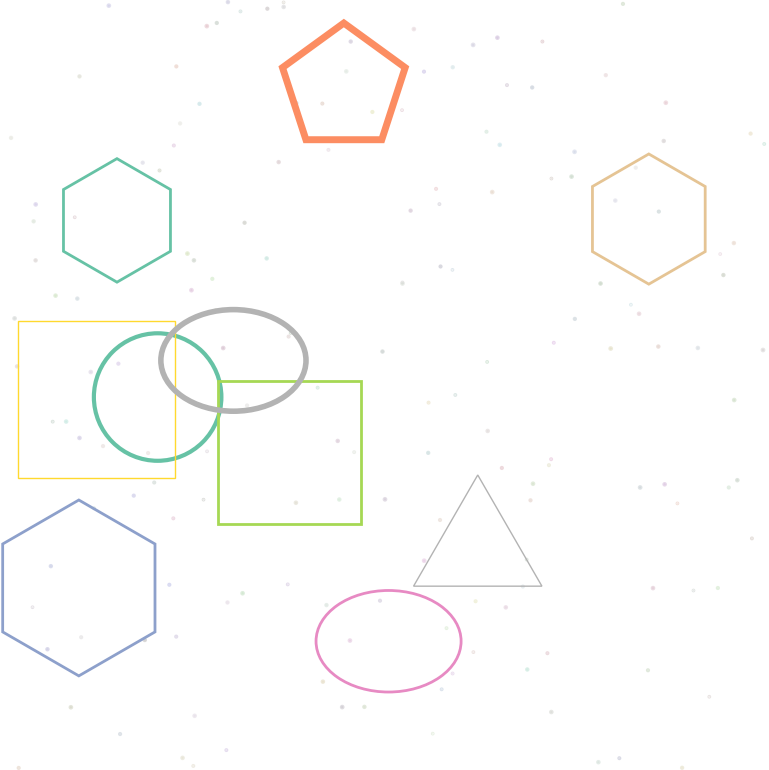[{"shape": "hexagon", "thickness": 1, "radius": 0.4, "center": [0.152, 0.714]}, {"shape": "circle", "thickness": 1.5, "radius": 0.41, "center": [0.205, 0.484]}, {"shape": "pentagon", "thickness": 2.5, "radius": 0.42, "center": [0.447, 0.886]}, {"shape": "hexagon", "thickness": 1, "radius": 0.57, "center": [0.102, 0.236]}, {"shape": "oval", "thickness": 1, "radius": 0.47, "center": [0.505, 0.167]}, {"shape": "square", "thickness": 1, "radius": 0.46, "center": [0.376, 0.412]}, {"shape": "square", "thickness": 0.5, "radius": 0.51, "center": [0.126, 0.481]}, {"shape": "hexagon", "thickness": 1, "radius": 0.42, "center": [0.843, 0.716]}, {"shape": "triangle", "thickness": 0.5, "radius": 0.48, "center": [0.62, 0.287]}, {"shape": "oval", "thickness": 2, "radius": 0.47, "center": [0.303, 0.532]}]